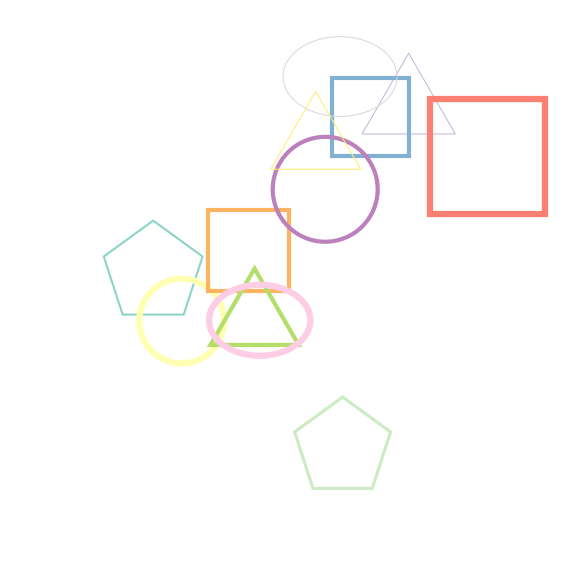[{"shape": "pentagon", "thickness": 1, "radius": 0.45, "center": [0.265, 0.527]}, {"shape": "circle", "thickness": 3, "radius": 0.37, "center": [0.314, 0.443]}, {"shape": "triangle", "thickness": 0.5, "radius": 0.47, "center": [0.708, 0.814]}, {"shape": "square", "thickness": 3, "radius": 0.5, "center": [0.844, 0.728]}, {"shape": "square", "thickness": 2, "radius": 0.33, "center": [0.641, 0.797]}, {"shape": "square", "thickness": 2, "radius": 0.35, "center": [0.43, 0.566]}, {"shape": "triangle", "thickness": 2, "radius": 0.44, "center": [0.441, 0.446]}, {"shape": "oval", "thickness": 3, "radius": 0.44, "center": [0.45, 0.445]}, {"shape": "oval", "thickness": 0.5, "radius": 0.49, "center": [0.589, 0.867]}, {"shape": "circle", "thickness": 2, "radius": 0.45, "center": [0.563, 0.671]}, {"shape": "pentagon", "thickness": 1.5, "radius": 0.44, "center": [0.593, 0.224]}, {"shape": "triangle", "thickness": 0.5, "radius": 0.45, "center": [0.547, 0.751]}]